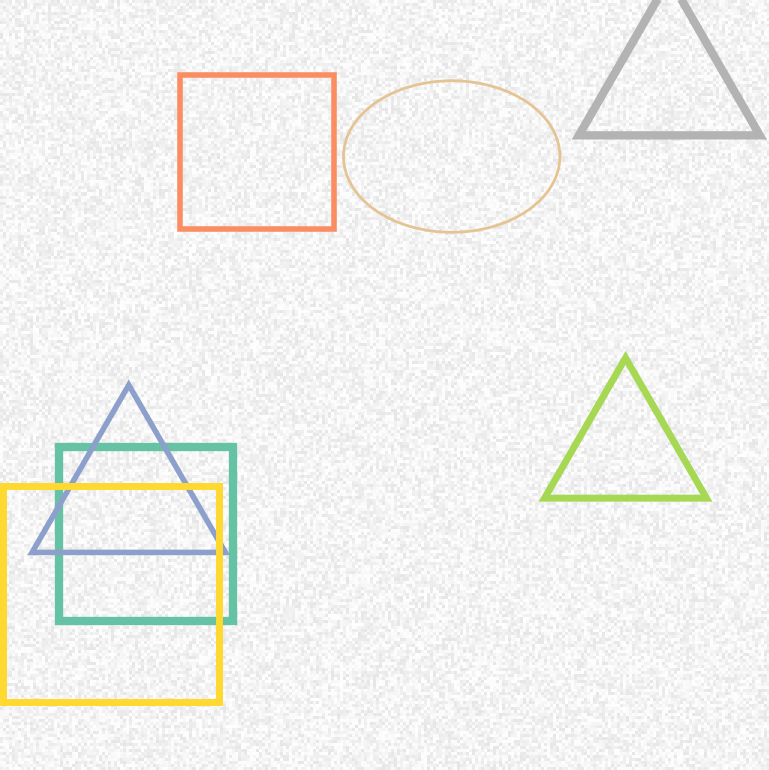[{"shape": "square", "thickness": 3, "radius": 0.56, "center": [0.189, 0.306]}, {"shape": "square", "thickness": 2, "radius": 0.5, "center": [0.334, 0.803]}, {"shape": "triangle", "thickness": 2, "radius": 0.72, "center": [0.167, 0.355]}, {"shape": "triangle", "thickness": 2.5, "radius": 0.61, "center": [0.812, 0.414]}, {"shape": "square", "thickness": 2.5, "radius": 0.7, "center": [0.144, 0.229]}, {"shape": "oval", "thickness": 1, "radius": 0.7, "center": [0.587, 0.797]}, {"shape": "triangle", "thickness": 3, "radius": 0.68, "center": [0.869, 0.892]}]